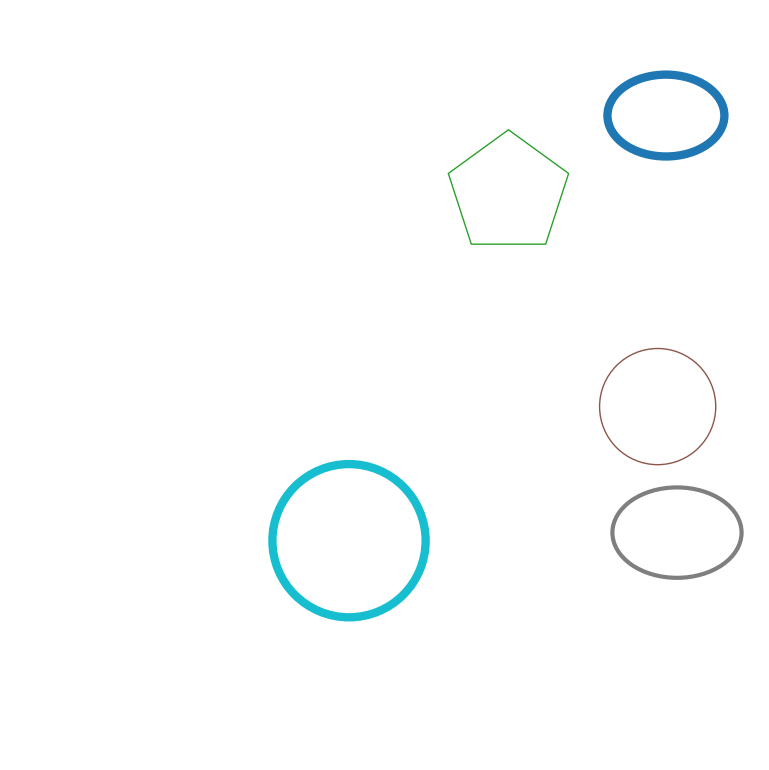[{"shape": "oval", "thickness": 3, "radius": 0.38, "center": [0.865, 0.85]}, {"shape": "pentagon", "thickness": 0.5, "radius": 0.41, "center": [0.66, 0.749]}, {"shape": "circle", "thickness": 0.5, "radius": 0.38, "center": [0.854, 0.472]}, {"shape": "oval", "thickness": 1.5, "radius": 0.42, "center": [0.879, 0.308]}, {"shape": "circle", "thickness": 3, "radius": 0.5, "center": [0.453, 0.298]}]